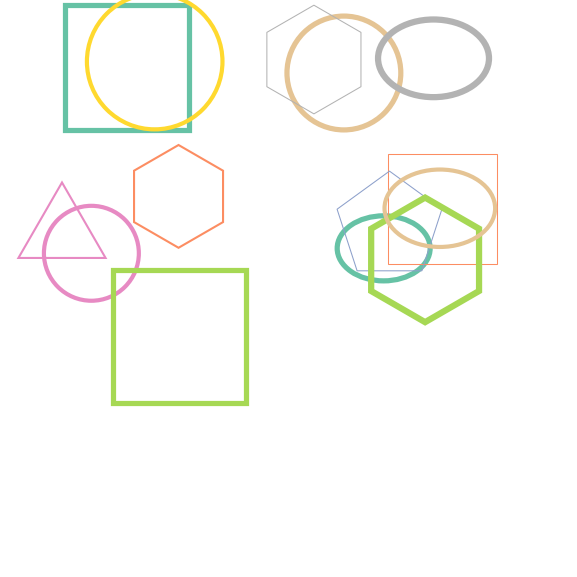[{"shape": "square", "thickness": 2.5, "radius": 0.54, "center": [0.22, 0.882]}, {"shape": "oval", "thickness": 2.5, "radius": 0.4, "center": [0.664, 0.569]}, {"shape": "square", "thickness": 0.5, "radius": 0.47, "center": [0.766, 0.637]}, {"shape": "hexagon", "thickness": 1, "radius": 0.44, "center": [0.309, 0.659]}, {"shape": "pentagon", "thickness": 0.5, "radius": 0.48, "center": [0.674, 0.607]}, {"shape": "circle", "thickness": 2, "radius": 0.41, "center": [0.158, 0.561]}, {"shape": "triangle", "thickness": 1, "radius": 0.44, "center": [0.107, 0.596]}, {"shape": "hexagon", "thickness": 3, "radius": 0.54, "center": [0.736, 0.549]}, {"shape": "square", "thickness": 2.5, "radius": 0.58, "center": [0.312, 0.416]}, {"shape": "circle", "thickness": 2, "radius": 0.59, "center": [0.268, 0.893]}, {"shape": "oval", "thickness": 2, "radius": 0.48, "center": [0.762, 0.639]}, {"shape": "circle", "thickness": 2.5, "radius": 0.49, "center": [0.595, 0.873]}, {"shape": "hexagon", "thickness": 0.5, "radius": 0.47, "center": [0.544, 0.896]}, {"shape": "oval", "thickness": 3, "radius": 0.48, "center": [0.751, 0.898]}]